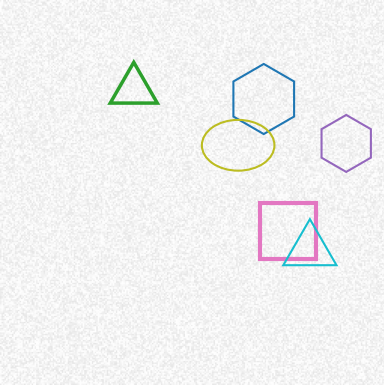[{"shape": "hexagon", "thickness": 1.5, "radius": 0.46, "center": [0.685, 0.743]}, {"shape": "triangle", "thickness": 2.5, "radius": 0.35, "center": [0.347, 0.768]}, {"shape": "hexagon", "thickness": 1.5, "radius": 0.37, "center": [0.899, 0.627]}, {"shape": "square", "thickness": 3, "radius": 0.36, "center": [0.749, 0.399]}, {"shape": "oval", "thickness": 1.5, "radius": 0.47, "center": [0.619, 0.623]}, {"shape": "triangle", "thickness": 1.5, "radius": 0.4, "center": [0.805, 0.351]}]